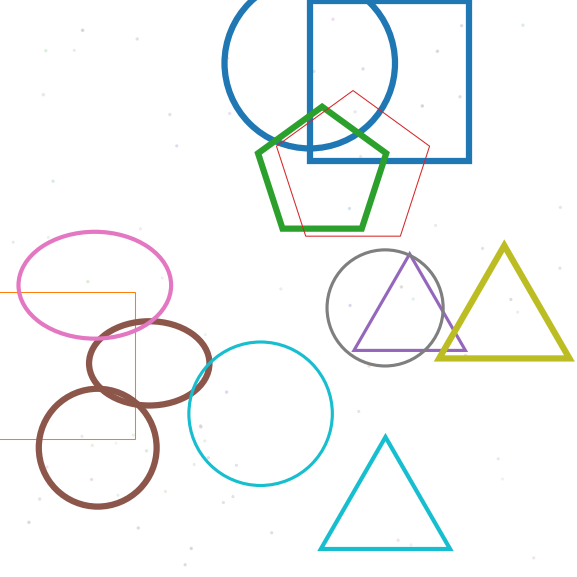[{"shape": "circle", "thickness": 3, "radius": 0.74, "center": [0.536, 0.89]}, {"shape": "square", "thickness": 3, "radius": 0.69, "center": [0.674, 0.859]}, {"shape": "square", "thickness": 0.5, "radius": 0.63, "center": [0.107, 0.366]}, {"shape": "pentagon", "thickness": 3, "radius": 0.58, "center": [0.558, 0.698]}, {"shape": "pentagon", "thickness": 0.5, "radius": 0.7, "center": [0.611, 0.703]}, {"shape": "triangle", "thickness": 1.5, "radius": 0.56, "center": [0.709, 0.448]}, {"shape": "circle", "thickness": 3, "radius": 0.51, "center": [0.169, 0.224]}, {"shape": "oval", "thickness": 3, "radius": 0.52, "center": [0.258, 0.37]}, {"shape": "oval", "thickness": 2, "radius": 0.66, "center": [0.164, 0.505]}, {"shape": "circle", "thickness": 1.5, "radius": 0.5, "center": [0.667, 0.466]}, {"shape": "triangle", "thickness": 3, "radius": 0.65, "center": [0.873, 0.444]}, {"shape": "circle", "thickness": 1.5, "radius": 0.62, "center": [0.451, 0.283]}, {"shape": "triangle", "thickness": 2, "radius": 0.65, "center": [0.667, 0.113]}]